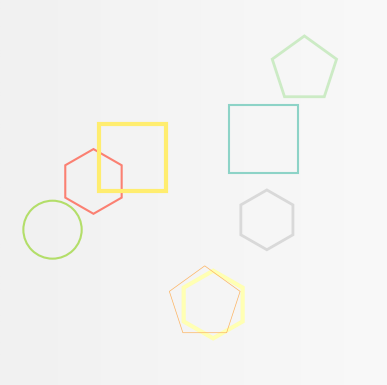[{"shape": "square", "thickness": 1.5, "radius": 0.44, "center": [0.679, 0.64]}, {"shape": "hexagon", "thickness": 3, "radius": 0.44, "center": [0.55, 0.209]}, {"shape": "hexagon", "thickness": 1.5, "radius": 0.42, "center": [0.241, 0.529]}, {"shape": "pentagon", "thickness": 0.5, "radius": 0.48, "center": [0.528, 0.213]}, {"shape": "circle", "thickness": 1.5, "radius": 0.38, "center": [0.136, 0.403]}, {"shape": "hexagon", "thickness": 2, "radius": 0.39, "center": [0.689, 0.429]}, {"shape": "pentagon", "thickness": 2, "radius": 0.44, "center": [0.786, 0.819]}, {"shape": "square", "thickness": 3, "radius": 0.44, "center": [0.342, 0.592]}]